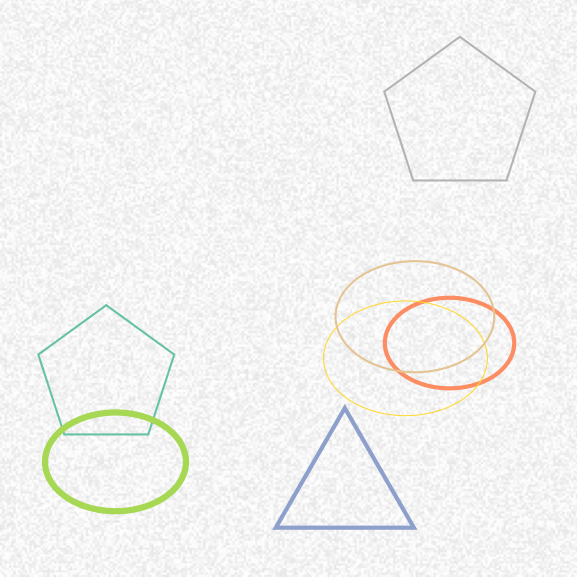[{"shape": "pentagon", "thickness": 1, "radius": 0.62, "center": [0.184, 0.347]}, {"shape": "oval", "thickness": 2, "radius": 0.56, "center": [0.778, 0.405]}, {"shape": "triangle", "thickness": 2, "radius": 0.69, "center": [0.597, 0.154]}, {"shape": "oval", "thickness": 3, "radius": 0.61, "center": [0.2, 0.199]}, {"shape": "oval", "thickness": 0.5, "radius": 0.71, "center": [0.702, 0.379]}, {"shape": "oval", "thickness": 1, "radius": 0.69, "center": [0.718, 0.451]}, {"shape": "pentagon", "thickness": 1, "radius": 0.69, "center": [0.796, 0.798]}]